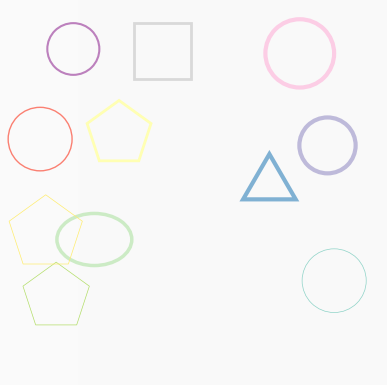[{"shape": "circle", "thickness": 0.5, "radius": 0.41, "center": [0.862, 0.271]}, {"shape": "pentagon", "thickness": 2, "radius": 0.43, "center": [0.307, 0.652]}, {"shape": "circle", "thickness": 3, "radius": 0.36, "center": [0.845, 0.622]}, {"shape": "circle", "thickness": 1, "radius": 0.41, "center": [0.104, 0.639]}, {"shape": "triangle", "thickness": 3, "radius": 0.39, "center": [0.695, 0.521]}, {"shape": "pentagon", "thickness": 0.5, "radius": 0.45, "center": [0.145, 0.229]}, {"shape": "circle", "thickness": 3, "radius": 0.44, "center": [0.774, 0.861]}, {"shape": "square", "thickness": 2, "radius": 0.36, "center": [0.419, 0.867]}, {"shape": "circle", "thickness": 1.5, "radius": 0.34, "center": [0.189, 0.873]}, {"shape": "oval", "thickness": 2.5, "radius": 0.48, "center": [0.243, 0.378]}, {"shape": "pentagon", "thickness": 0.5, "radius": 0.5, "center": [0.118, 0.395]}]